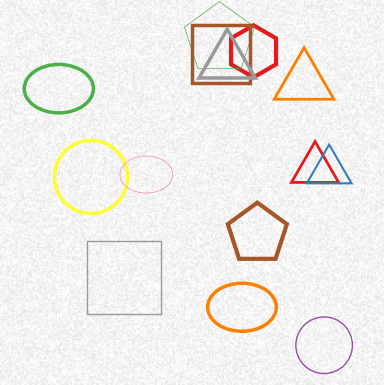[{"shape": "hexagon", "thickness": 3, "radius": 0.34, "center": [0.659, 0.867]}, {"shape": "triangle", "thickness": 2, "radius": 0.35, "center": [0.818, 0.562]}, {"shape": "triangle", "thickness": 1.5, "radius": 0.34, "center": [0.855, 0.557]}, {"shape": "oval", "thickness": 2.5, "radius": 0.45, "center": [0.153, 0.77]}, {"shape": "pentagon", "thickness": 0.5, "radius": 0.48, "center": [0.57, 0.9]}, {"shape": "circle", "thickness": 1, "radius": 0.37, "center": [0.842, 0.103]}, {"shape": "triangle", "thickness": 2, "radius": 0.45, "center": [0.79, 0.787]}, {"shape": "oval", "thickness": 2.5, "radius": 0.45, "center": [0.629, 0.202]}, {"shape": "circle", "thickness": 2.5, "radius": 0.47, "center": [0.236, 0.54]}, {"shape": "pentagon", "thickness": 3, "radius": 0.4, "center": [0.668, 0.393]}, {"shape": "square", "thickness": 2.5, "radius": 0.38, "center": [0.575, 0.86]}, {"shape": "oval", "thickness": 0.5, "radius": 0.34, "center": [0.38, 0.547]}, {"shape": "square", "thickness": 1, "radius": 0.47, "center": [0.322, 0.279]}, {"shape": "triangle", "thickness": 2.5, "radius": 0.42, "center": [0.59, 0.84]}]